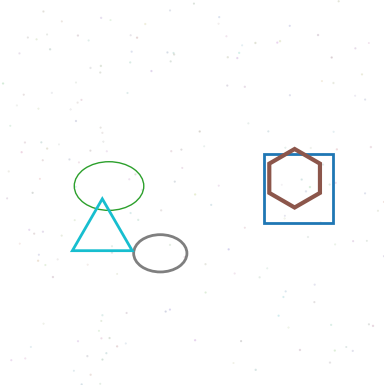[{"shape": "square", "thickness": 2, "radius": 0.45, "center": [0.775, 0.51]}, {"shape": "oval", "thickness": 1, "radius": 0.45, "center": [0.283, 0.517]}, {"shape": "hexagon", "thickness": 3, "radius": 0.38, "center": [0.765, 0.537]}, {"shape": "oval", "thickness": 2, "radius": 0.35, "center": [0.416, 0.342]}, {"shape": "triangle", "thickness": 2, "radius": 0.45, "center": [0.266, 0.394]}]